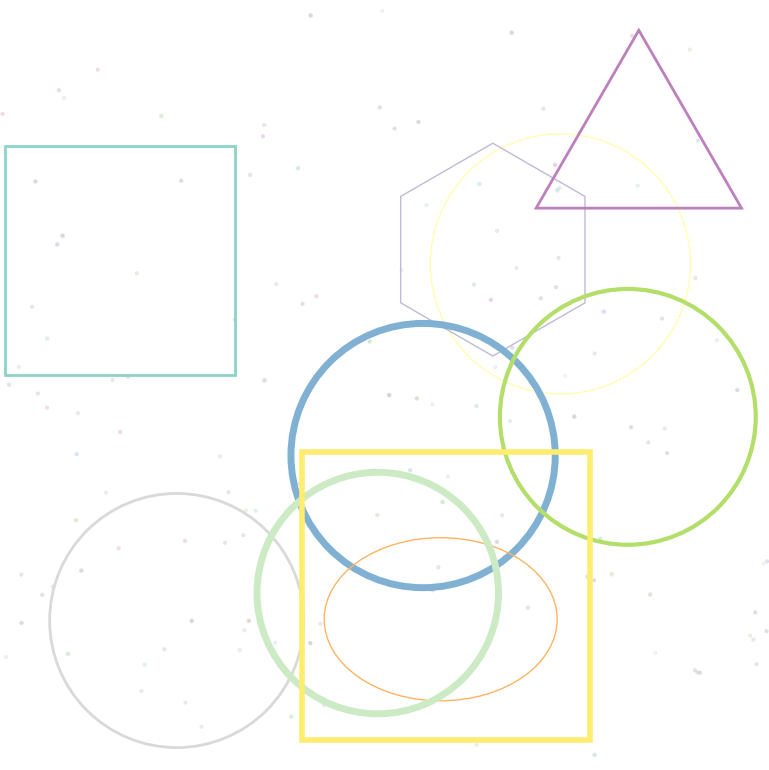[{"shape": "square", "thickness": 1, "radius": 0.74, "center": [0.156, 0.661]}, {"shape": "circle", "thickness": 0.5, "radius": 0.84, "center": [0.728, 0.657]}, {"shape": "hexagon", "thickness": 0.5, "radius": 0.69, "center": [0.64, 0.676]}, {"shape": "circle", "thickness": 2.5, "radius": 0.86, "center": [0.549, 0.408]}, {"shape": "oval", "thickness": 0.5, "radius": 0.76, "center": [0.572, 0.196]}, {"shape": "circle", "thickness": 1.5, "radius": 0.83, "center": [0.815, 0.459]}, {"shape": "circle", "thickness": 1, "radius": 0.83, "center": [0.229, 0.194]}, {"shape": "triangle", "thickness": 1, "radius": 0.77, "center": [0.83, 0.807]}, {"shape": "circle", "thickness": 2.5, "radius": 0.78, "center": [0.491, 0.23]}, {"shape": "square", "thickness": 2, "radius": 0.94, "center": [0.58, 0.226]}]